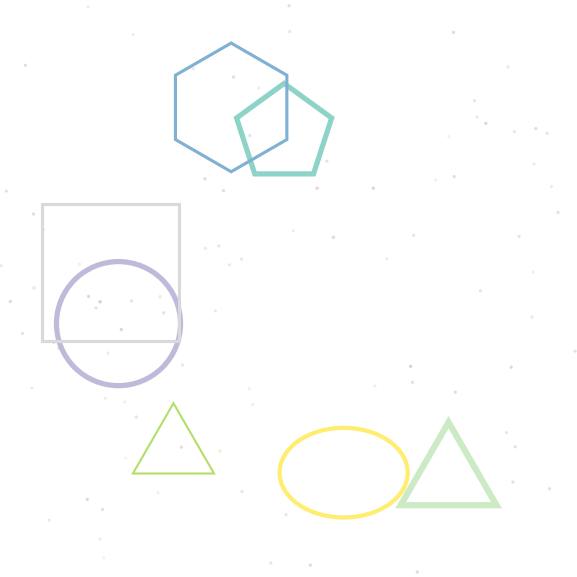[{"shape": "pentagon", "thickness": 2.5, "radius": 0.43, "center": [0.492, 0.768]}, {"shape": "circle", "thickness": 2.5, "radius": 0.54, "center": [0.205, 0.439]}, {"shape": "hexagon", "thickness": 1.5, "radius": 0.56, "center": [0.4, 0.813]}, {"shape": "triangle", "thickness": 1, "radius": 0.41, "center": [0.3, 0.22]}, {"shape": "square", "thickness": 1.5, "radius": 0.59, "center": [0.192, 0.527]}, {"shape": "triangle", "thickness": 3, "radius": 0.48, "center": [0.777, 0.172]}, {"shape": "oval", "thickness": 2, "radius": 0.55, "center": [0.595, 0.181]}]